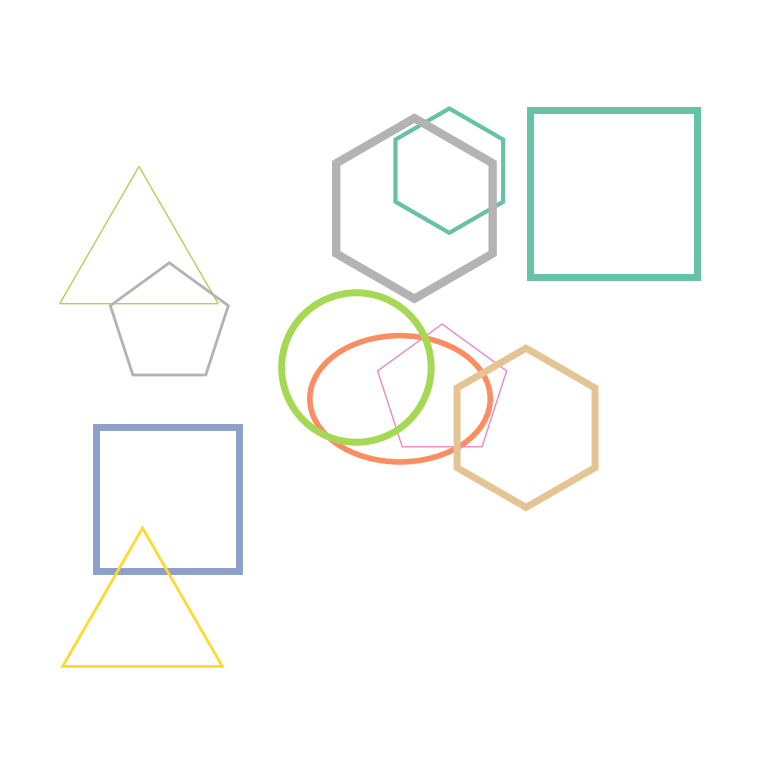[{"shape": "hexagon", "thickness": 1.5, "radius": 0.4, "center": [0.584, 0.778]}, {"shape": "square", "thickness": 2.5, "radius": 0.54, "center": [0.797, 0.749]}, {"shape": "oval", "thickness": 2, "radius": 0.59, "center": [0.52, 0.482]}, {"shape": "square", "thickness": 2.5, "radius": 0.47, "center": [0.217, 0.352]}, {"shape": "pentagon", "thickness": 0.5, "radius": 0.44, "center": [0.574, 0.491]}, {"shape": "circle", "thickness": 2.5, "radius": 0.49, "center": [0.463, 0.523]}, {"shape": "triangle", "thickness": 0.5, "radius": 0.59, "center": [0.18, 0.665]}, {"shape": "triangle", "thickness": 1, "radius": 0.6, "center": [0.185, 0.194]}, {"shape": "hexagon", "thickness": 2.5, "radius": 0.52, "center": [0.683, 0.444]}, {"shape": "hexagon", "thickness": 3, "radius": 0.59, "center": [0.538, 0.729]}, {"shape": "pentagon", "thickness": 1, "radius": 0.4, "center": [0.22, 0.578]}]